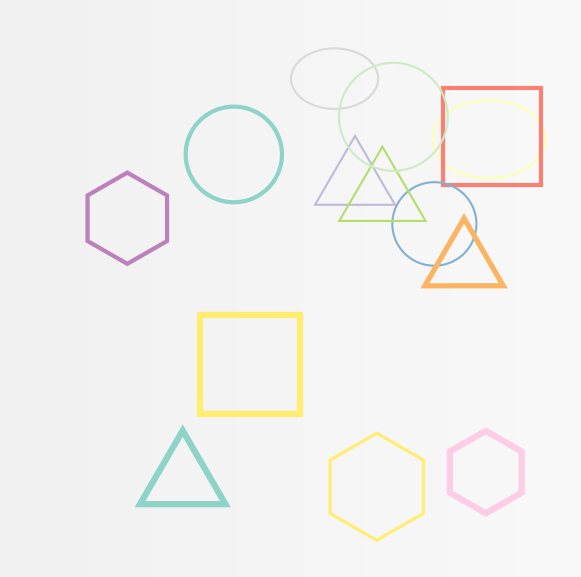[{"shape": "circle", "thickness": 2, "radius": 0.41, "center": [0.402, 0.732]}, {"shape": "triangle", "thickness": 3, "radius": 0.42, "center": [0.314, 0.169]}, {"shape": "oval", "thickness": 1, "radius": 0.48, "center": [0.841, 0.758]}, {"shape": "triangle", "thickness": 1, "radius": 0.4, "center": [0.611, 0.684]}, {"shape": "square", "thickness": 2, "radius": 0.42, "center": [0.847, 0.762]}, {"shape": "circle", "thickness": 1, "radius": 0.36, "center": [0.747, 0.611]}, {"shape": "triangle", "thickness": 2.5, "radius": 0.39, "center": [0.798, 0.543]}, {"shape": "triangle", "thickness": 1, "radius": 0.43, "center": [0.658, 0.659]}, {"shape": "hexagon", "thickness": 3, "radius": 0.36, "center": [0.836, 0.182]}, {"shape": "oval", "thickness": 1, "radius": 0.37, "center": [0.576, 0.863]}, {"shape": "hexagon", "thickness": 2, "radius": 0.39, "center": [0.219, 0.621]}, {"shape": "circle", "thickness": 1, "radius": 0.47, "center": [0.677, 0.797]}, {"shape": "square", "thickness": 3, "radius": 0.43, "center": [0.43, 0.368]}, {"shape": "hexagon", "thickness": 1.5, "radius": 0.46, "center": [0.648, 0.156]}]